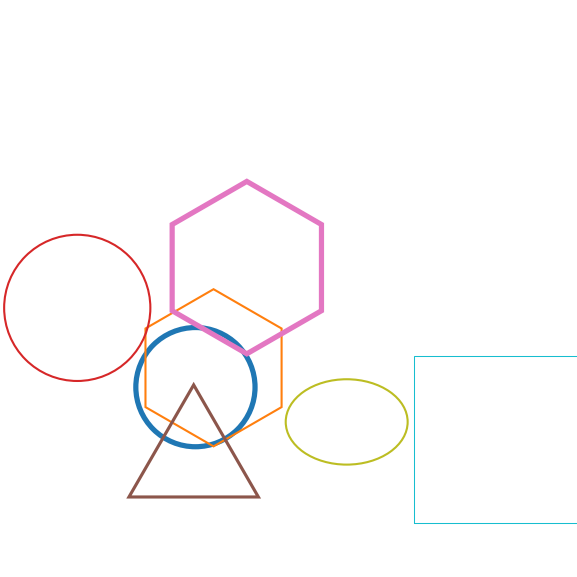[{"shape": "circle", "thickness": 2.5, "radius": 0.52, "center": [0.338, 0.329]}, {"shape": "hexagon", "thickness": 1, "radius": 0.68, "center": [0.37, 0.362]}, {"shape": "circle", "thickness": 1, "radius": 0.63, "center": [0.134, 0.466]}, {"shape": "triangle", "thickness": 1.5, "radius": 0.65, "center": [0.335, 0.203]}, {"shape": "hexagon", "thickness": 2.5, "radius": 0.75, "center": [0.427, 0.536]}, {"shape": "oval", "thickness": 1, "radius": 0.53, "center": [0.6, 0.269]}, {"shape": "square", "thickness": 0.5, "radius": 0.72, "center": [0.861, 0.239]}]